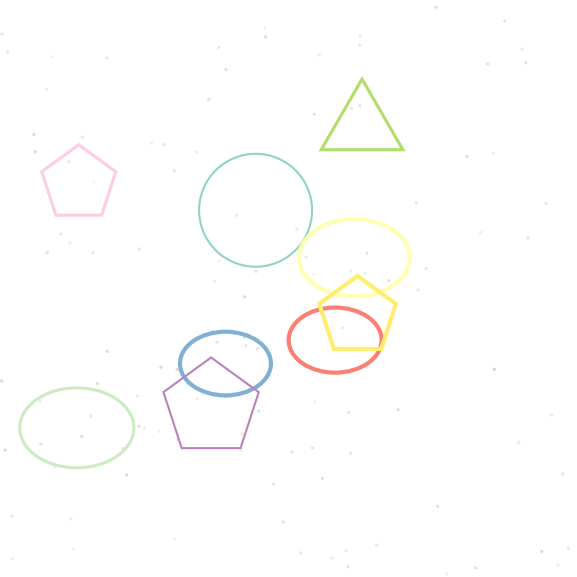[{"shape": "circle", "thickness": 1, "radius": 0.49, "center": [0.443, 0.635]}, {"shape": "oval", "thickness": 2, "radius": 0.48, "center": [0.614, 0.553]}, {"shape": "oval", "thickness": 2, "radius": 0.4, "center": [0.58, 0.41]}, {"shape": "oval", "thickness": 2, "radius": 0.39, "center": [0.39, 0.37]}, {"shape": "triangle", "thickness": 1.5, "radius": 0.41, "center": [0.627, 0.781]}, {"shape": "pentagon", "thickness": 1.5, "radius": 0.34, "center": [0.136, 0.681]}, {"shape": "pentagon", "thickness": 1, "radius": 0.43, "center": [0.366, 0.293]}, {"shape": "oval", "thickness": 1.5, "radius": 0.49, "center": [0.133, 0.258]}, {"shape": "pentagon", "thickness": 2, "radius": 0.35, "center": [0.619, 0.451]}]